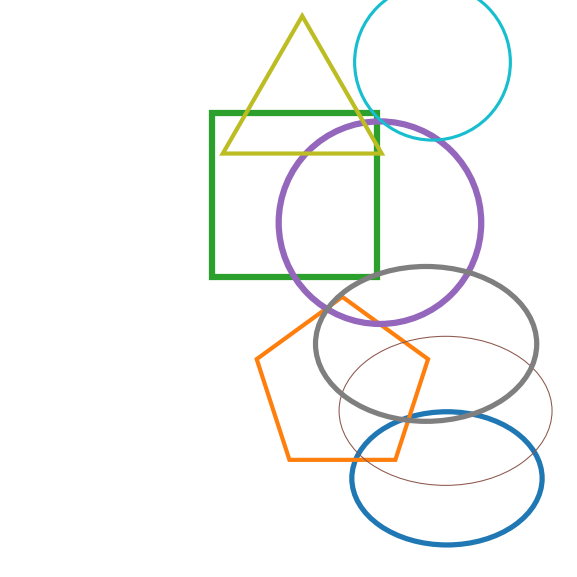[{"shape": "oval", "thickness": 2.5, "radius": 0.82, "center": [0.774, 0.171]}, {"shape": "pentagon", "thickness": 2, "radius": 0.78, "center": [0.593, 0.329]}, {"shape": "square", "thickness": 3, "radius": 0.71, "center": [0.51, 0.661]}, {"shape": "circle", "thickness": 3, "radius": 0.88, "center": [0.658, 0.614]}, {"shape": "oval", "thickness": 0.5, "radius": 0.92, "center": [0.772, 0.288]}, {"shape": "oval", "thickness": 2.5, "radius": 0.96, "center": [0.738, 0.404]}, {"shape": "triangle", "thickness": 2, "radius": 0.79, "center": [0.523, 0.813]}, {"shape": "circle", "thickness": 1.5, "radius": 0.67, "center": [0.749, 0.891]}]